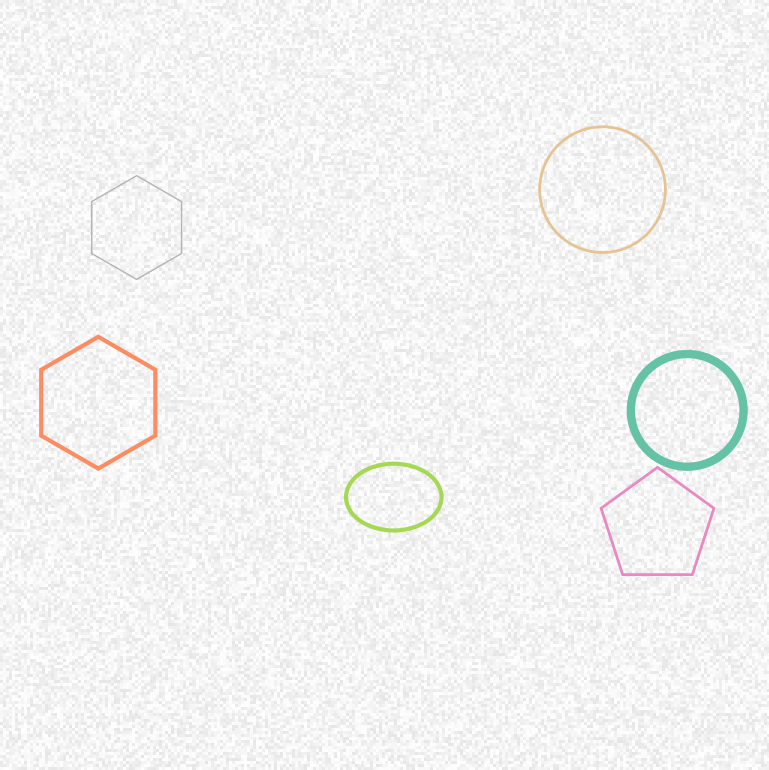[{"shape": "circle", "thickness": 3, "radius": 0.37, "center": [0.892, 0.467]}, {"shape": "hexagon", "thickness": 1.5, "radius": 0.43, "center": [0.128, 0.477]}, {"shape": "pentagon", "thickness": 1, "radius": 0.39, "center": [0.854, 0.316]}, {"shape": "oval", "thickness": 1.5, "radius": 0.31, "center": [0.511, 0.354]}, {"shape": "circle", "thickness": 1, "radius": 0.41, "center": [0.782, 0.754]}, {"shape": "hexagon", "thickness": 0.5, "radius": 0.34, "center": [0.177, 0.704]}]